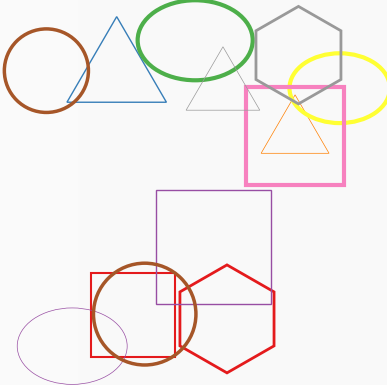[{"shape": "hexagon", "thickness": 2, "radius": 0.7, "center": [0.586, 0.172]}, {"shape": "square", "thickness": 1.5, "radius": 0.54, "center": [0.342, 0.182]}, {"shape": "triangle", "thickness": 1, "radius": 0.74, "center": [0.301, 0.809]}, {"shape": "oval", "thickness": 3, "radius": 0.74, "center": [0.504, 0.895]}, {"shape": "oval", "thickness": 0.5, "radius": 0.71, "center": [0.186, 0.101]}, {"shape": "square", "thickness": 1, "radius": 0.74, "center": [0.551, 0.358]}, {"shape": "triangle", "thickness": 0.5, "radius": 0.51, "center": [0.761, 0.652]}, {"shape": "oval", "thickness": 3, "radius": 0.65, "center": [0.877, 0.771]}, {"shape": "circle", "thickness": 2.5, "radius": 0.66, "center": [0.373, 0.184]}, {"shape": "circle", "thickness": 2.5, "radius": 0.54, "center": [0.12, 0.816]}, {"shape": "square", "thickness": 3, "radius": 0.64, "center": [0.761, 0.647]}, {"shape": "hexagon", "thickness": 2, "radius": 0.63, "center": [0.77, 0.857]}, {"shape": "triangle", "thickness": 0.5, "radius": 0.55, "center": [0.575, 0.769]}]